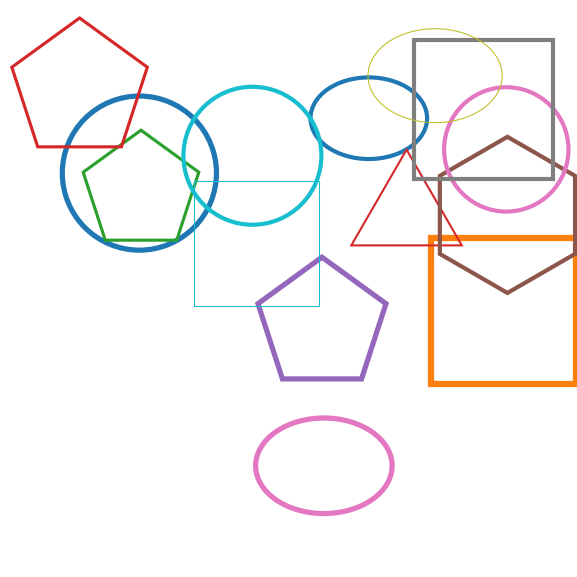[{"shape": "circle", "thickness": 2.5, "radius": 0.67, "center": [0.241, 0.699]}, {"shape": "oval", "thickness": 2, "radius": 0.5, "center": [0.639, 0.794]}, {"shape": "square", "thickness": 3, "radius": 0.63, "center": [0.872, 0.461]}, {"shape": "pentagon", "thickness": 1.5, "radius": 0.53, "center": [0.244, 0.668]}, {"shape": "pentagon", "thickness": 1.5, "radius": 0.62, "center": [0.138, 0.845]}, {"shape": "triangle", "thickness": 1, "radius": 0.55, "center": [0.704, 0.629]}, {"shape": "pentagon", "thickness": 2.5, "radius": 0.58, "center": [0.558, 0.437]}, {"shape": "hexagon", "thickness": 2, "radius": 0.68, "center": [0.879, 0.627]}, {"shape": "oval", "thickness": 2.5, "radius": 0.59, "center": [0.561, 0.193]}, {"shape": "circle", "thickness": 2, "radius": 0.54, "center": [0.877, 0.74]}, {"shape": "square", "thickness": 2, "radius": 0.6, "center": [0.836, 0.809]}, {"shape": "oval", "thickness": 0.5, "radius": 0.58, "center": [0.753, 0.868]}, {"shape": "circle", "thickness": 2, "radius": 0.6, "center": [0.437, 0.729]}, {"shape": "square", "thickness": 0.5, "radius": 0.54, "center": [0.445, 0.578]}]